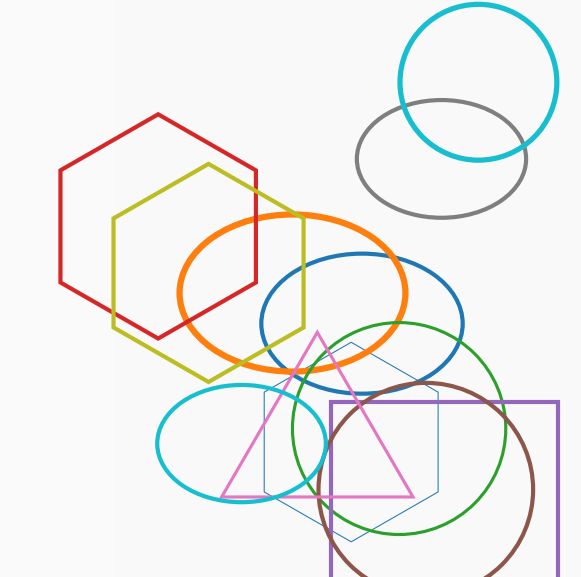[{"shape": "oval", "thickness": 2, "radius": 0.87, "center": [0.623, 0.439]}, {"shape": "hexagon", "thickness": 0.5, "radius": 0.86, "center": [0.604, 0.234]}, {"shape": "oval", "thickness": 3, "radius": 0.97, "center": [0.503, 0.492]}, {"shape": "circle", "thickness": 1.5, "radius": 0.92, "center": [0.687, 0.257]}, {"shape": "hexagon", "thickness": 2, "radius": 0.97, "center": [0.272, 0.607]}, {"shape": "square", "thickness": 2, "radius": 0.98, "center": [0.764, 0.108]}, {"shape": "circle", "thickness": 2, "radius": 0.92, "center": [0.733, 0.152]}, {"shape": "triangle", "thickness": 1.5, "radius": 0.95, "center": [0.546, 0.234]}, {"shape": "oval", "thickness": 2, "radius": 0.73, "center": [0.76, 0.724]}, {"shape": "hexagon", "thickness": 2, "radius": 0.94, "center": [0.359, 0.527]}, {"shape": "circle", "thickness": 2.5, "radius": 0.67, "center": [0.823, 0.857]}, {"shape": "oval", "thickness": 2, "radius": 0.73, "center": [0.416, 0.231]}]